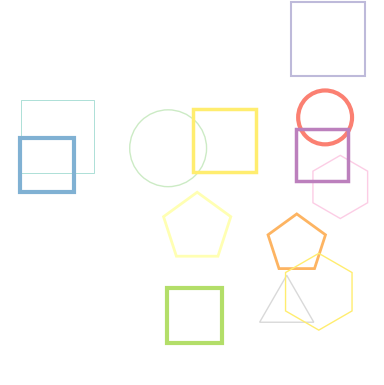[{"shape": "square", "thickness": 0.5, "radius": 0.47, "center": [0.149, 0.645]}, {"shape": "pentagon", "thickness": 2, "radius": 0.46, "center": [0.512, 0.409]}, {"shape": "square", "thickness": 1.5, "radius": 0.48, "center": [0.853, 0.898]}, {"shape": "circle", "thickness": 3, "radius": 0.35, "center": [0.844, 0.695]}, {"shape": "square", "thickness": 3, "radius": 0.35, "center": [0.123, 0.571]}, {"shape": "pentagon", "thickness": 2, "radius": 0.39, "center": [0.771, 0.366]}, {"shape": "square", "thickness": 3, "radius": 0.36, "center": [0.506, 0.18]}, {"shape": "hexagon", "thickness": 1, "radius": 0.41, "center": [0.884, 0.514]}, {"shape": "triangle", "thickness": 1, "radius": 0.41, "center": [0.745, 0.204]}, {"shape": "square", "thickness": 2.5, "radius": 0.34, "center": [0.837, 0.596]}, {"shape": "circle", "thickness": 1, "radius": 0.5, "center": [0.437, 0.615]}, {"shape": "square", "thickness": 2.5, "radius": 0.41, "center": [0.583, 0.636]}, {"shape": "hexagon", "thickness": 1, "radius": 0.5, "center": [0.828, 0.242]}]